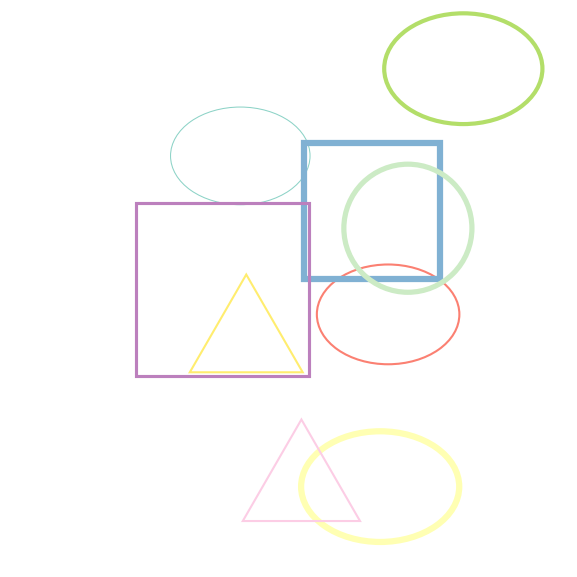[{"shape": "oval", "thickness": 0.5, "radius": 0.6, "center": [0.416, 0.729]}, {"shape": "oval", "thickness": 3, "radius": 0.68, "center": [0.658, 0.157]}, {"shape": "oval", "thickness": 1, "radius": 0.62, "center": [0.672, 0.455]}, {"shape": "square", "thickness": 3, "radius": 0.59, "center": [0.644, 0.634]}, {"shape": "oval", "thickness": 2, "radius": 0.68, "center": [0.802, 0.88]}, {"shape": "triangle", "thickness": 1, "radius": 0.59, "center": [0.522, 0.156]}, {"shape": "square", "thickness": 1.5, "radius": 0.75, "center": [0.385, 0.498]}, {"shape": "circle", "thickness": 2.5, "radius": 0.55, "center": [0.706, 0.604]}, {"shape": "triangle", "thickness": 1, "radius": 0.56, "center": [0.426, 0.411]}]